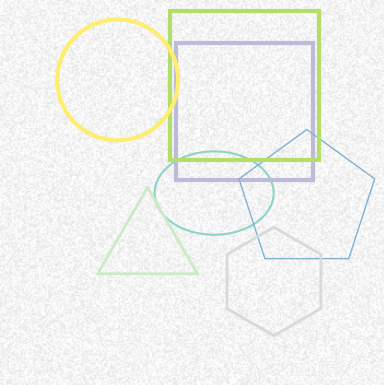[{"shape": "oval", "thickness": 1.5, "radius": 0.77, "center": [0.556, 0.499]}, {"shape": "square", "thickness": 3, "radius": 0.89, "center": [0.634, 0.711]}, {"shape": "pentagon", "thickness": 1, "radius": 0.93, "center": [0.797, 0.478]}, {"shape": "square", "thickness": 3, "radius": 0.96, "center": [0.636, 0.778]}, {"shape": "hexagon", "thickness": 2, "radius": 0.7, "center": [0.712, 0.269]}, {"shape": "triangle", "thickness": 2, "radius": 0.75, "center": [0.383, 0.364]}, {"shape": "circle", "thickness": 3, "radius": 0.78, "center": [0.306, 0.792]}]